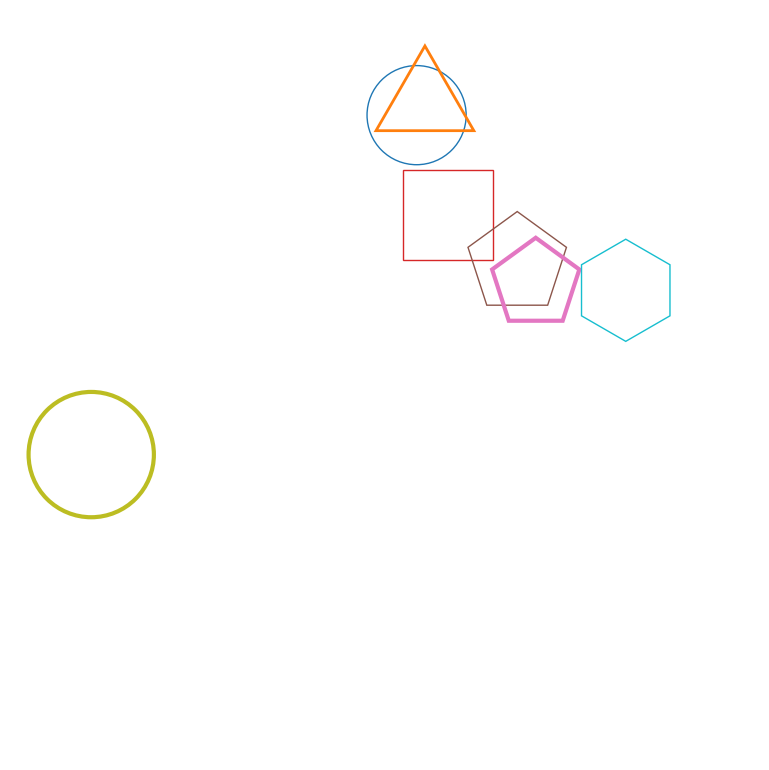[{"shape": "circle", "thickness": 0.5, "radius": 0.32, "center": [0.541, 0.85]}, {"shape": "triangle", "thickness": 1, "radius": 0.37, "center": [0.552, 0.867]}, {"shape": "square", "thickness": 0.5, "radius": 0.29, "center": [0.582, 0.721]}, {"shape": "pentagon", "thickness": 0.5, "radius": 0.34, "center": [0.672, 0.658]}, {"shape": "pentagon", "thickness": 1.5, "radius": 0.3, "center": [0.696, 0.632]}, {"shape": "circle", "thickness": 1.5, "radius": 0.41, "center": [0.118, 0.41]}, {"shape": "hexagon", "thickness": 0.5, "radius": 0.33, "center": [0.813, 0.623]}]